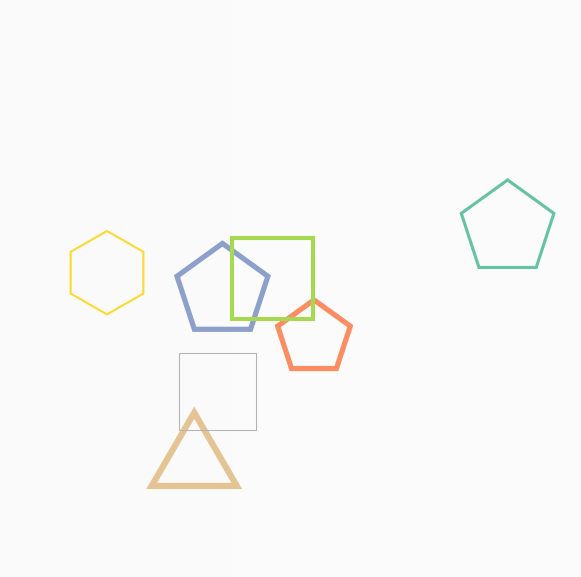[{"shape": "pentagon", "thickness": 1.5, "radius": 0.42, "center": [0.873, 0.604]}, {"shape": "pentagon", "thickness": 2.5, "radius": 0.33, "center": [0.54, 0.414]}, {"shape": "pentagon", "thickness": 2.5, "radius": 0.41, "center": [0.383, 0.495]}, {"shape": "square", "thickness": 2, "radius": 0.35, "center": [0.469, 0.517]}, {"shape": "hexagon", "thickness": 1, "radius": 0.36, "center": [0.184, 0.527]}, {"shape": "triangle", "thickness": 3, "radius": 0.42, "center": [0.334, 0.2]}, {"shape": "square", "thickness": 0.5, "radius": 0.33, "center": [0.375, 0.321]}]